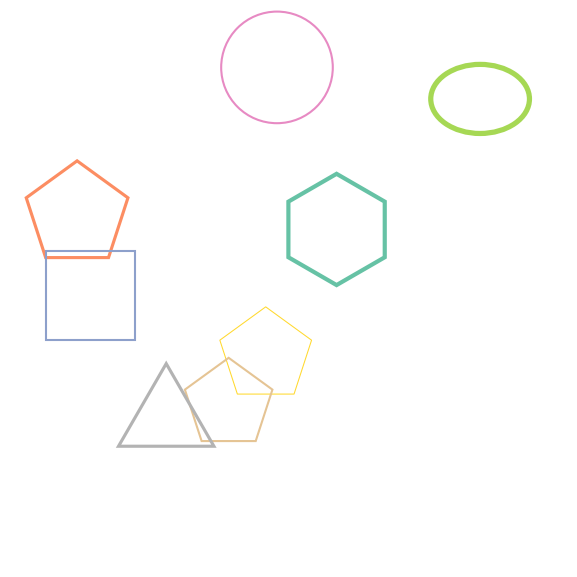[{"shape": "hexagon", "thickness": 2, "radius": 0.48, "center": [0.583, 0.602]}, {"shape": "pentagon", "thickness": 1.5, "radius": 0.46, "center": [0.133, 0.628]}, {"shape": "square", "thickness": 1, "radius": 0.38, "center": [0.157, 0.487]}, {"shape": "circle", "thickness": 1, "radius": 0.48, "center": [0.48, 0.882]}, {"shape": "oval", "thickness": 2.5, "radius": 0.43, "center": [0.831, 0.828]}, {"shape": "pentagon", "thickness": 0.5, "radius": 0.42, "center": [0.46, 0.384]}, {"shape": "pentagon", "thickness": 1, "radius": 0.4, "center": [0.396, 0.3]}, {"shape": "triangle", "thickness": 1.5, "radius": 0.48, "center": [0.288, 0.274]}]